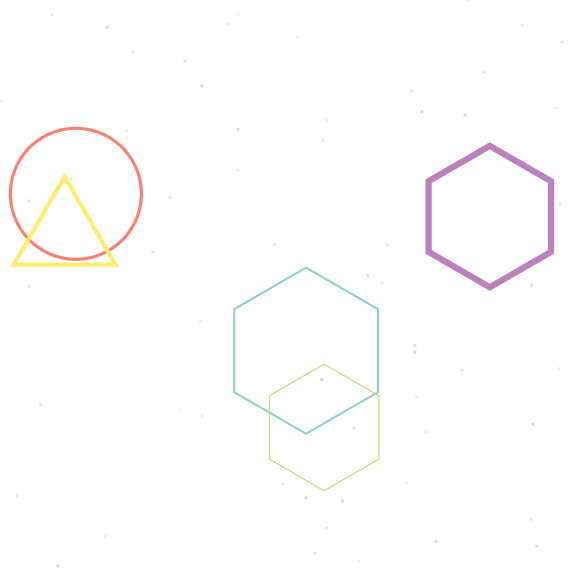[{"shape": "hexagon", "thickness": 1, "radius": 0.72, "center": [0.53, 0.392]}, {"shape": "circle", "thickness": 1.5, "radius": 0.57, "center": [0.131, 0.664]}, {"shape": "hexagon", "thickness": 0.5, "radius": 0.55, "center": [0.561, 0.259]}, {"shape": "hexagon", "thickness": 3, "radius": 0.61, "center": [0.848, 0.624]}, {"shape": "triangle", "thickness": 2, "radius": 0.51, "center": [0.112, 0.592]}]